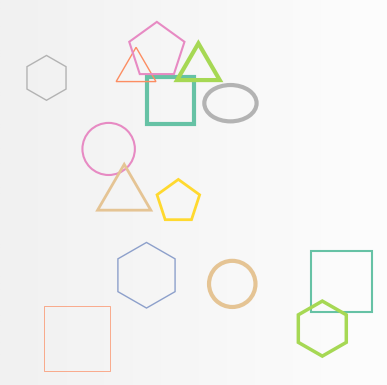[{"shape": "square", "thickness": 3, "radius": 0.3, "center": [0.44, 0.739]}, {"shape": "square", "thickness": 1.5, "radius": 0.39, "center": [0.882, 0.269]}, {"shape": "triangle", "thickness": 1, "radius": 0.3, "center": [0.351, 0.818]}, {"shape": "square", "thickness": 0.5, "radius": 0.42, "center": [0.198, 0.121]}, {"shape": "hexagon", "thickness": 1, "radius": 0.43, "center": [0.378, 0.285]}, {"shape": "circle", "thickness": 1.5, "radius": 0.34, "center": [0.28, 0.613]}, {"shape": "pentagon", "thickness": 1.5, "radius": 0.37, "center": [0.405, 0.868]}, {"shape": "hexagon", "thickness": 2.5, "radius": 0.36, "center": [0.832, 0.146]}, {"shape": "triangle", "thickness": 3, "radius": 0.32, "center": [0.512, 0.824]}, {"shape": "pentagon", "thickness": 2, "radius": 0.29, "center": [0.46, 0.476]}, {"shape": "triangle", "thickness": 2, "radius": 0.4, "center": [0.321, 0.494]}, {"shape": "circle", "thickness": 3, "radius": 0.3, "center": [0.599, 0.263]}, {"shape": "oval", "thickness": 3, "radius": 0.34, "center": [0.595, 0.732]}, {"shape": "hexagon", "thickness": 1, "radius": 0.29, "center": [0.12, 0.798]}]